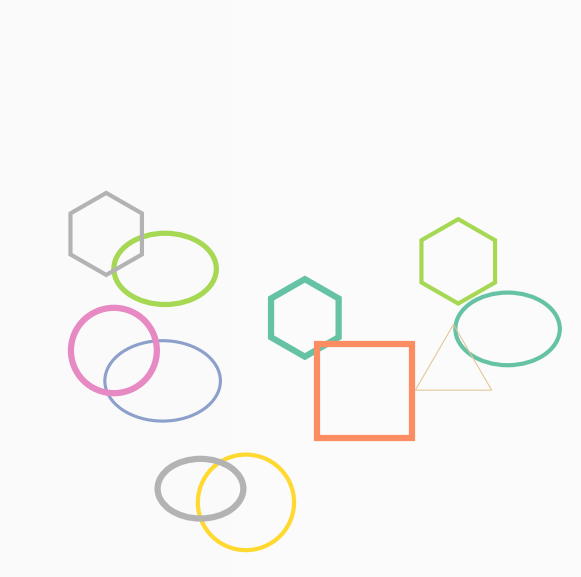[{"shape": "hexagon", "thickness": 3, "radius": 0.34, "center": [0.524, 0.449]}, {"shape": "oval", "thickness": 2, "radius": 0.45, "center": [0.873, 0.43]}, {"shape": "square", "thickness": 3, "radius": 0.41, "center": [0.627, 0.322]}, {"shape": "oval", "thickness": 1.5, "radius": 0.5, "center": [0.28, 0.34]}, {"shape": "circle", "thickness": 3, "radius": 0.37, "center": [0.196, 0.392]}, {"shape": "oval", "thickness": 2.5, "radius": 0.44, "center": [0.284, 0.534]}, {"shape": "hexagon", "thickness": 2, "radius": 0.37, "center": [0.788, 0.547]}, {"shape": "circle", "thickness": 2, "radius": 0.41, "center": [0.423, 0.129]}, {"shape": "triangle", "thickness": 0.5, "radius": 0.38, "center": [0.78, 0.361]}, {"shape": "hexagon", "thickness": 2, "radius": 0.35, "center": [0.183, 0.594]}, {"shape": "oval", "thickness": 3, "radius": 0.37, "center": [0.345, 0.153]}]